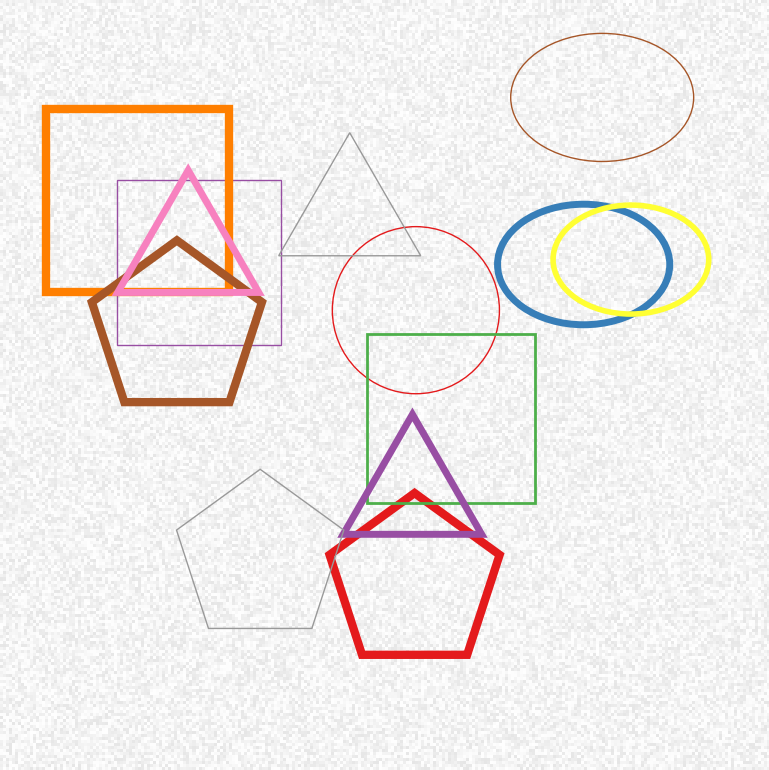[{"shape": "circle", "thickness": 0.5, "radius": 0.54, "center": [0.54, 0.597]}, {"shape": "pentagon", "thickness": 3, "radius": 0.58, "center": [0.538, 0.244]}, {"shape": "oval", "thickness": 2.5, "radius": 0.56, "center": [0.758, 0.657]}, {"shape": "square", "thickness": 1, "radius": 0.55, "center": [0.586, 0.456]}, {"shape": "square", "thickness": 0.5, "radius": 0.53, "center": [0.258, 0.659]}, {"shape": "triangle", "thickness": 2.5, "radius": 0.52, "center": [0.536, 0.358]}, {"shape": "square", "thickness": 3, "radius": 0.6, "center": [0.179, 0.739]}, {"shape": "oval", "thickness": 2, "radius": 0.51, "center": [0.819, 0.663]}, {"shape": "oval", "thickness": 0.5, "radius": 0.59, "center": [0.782, 0.873]}, {"shape": "pentagon", "thickness": 3, "radius": 0.58, "center": [0.23, 0.572]}, {"shape": "triangle", "thickness": 2.5, "radius": 0.53, "center": [0.244, 0.673]}, {"shape": "triangle", "thickness": 0.5, "radius": 0.53, "center": [0.454, 0.721]}, {"shape": "pentagon", "thickness": 0.5, "radius": 0.57, "center": [0.338, 0.276]}]